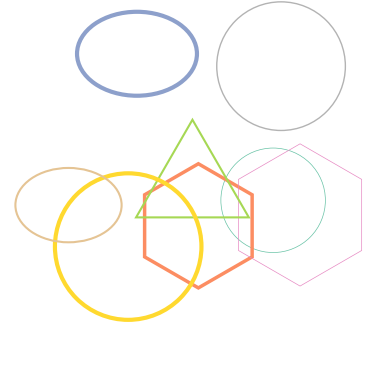[{"shape": "circle", "thickness": 0.5, "radius": 0.68, "center": [0.709, 0.48]}, {"shape": "hexagon", "thickness": 2.5, "radius": 0.81, "center": [0.515, 0.413]}, {"shape": "oval", "thickness": 3, "radius": 0.78, "center": [0.356, 0.86]}, {"shape": "hexagon", "thickness": 0.5, "radius": 0.92, "center": [0.779, 0.442]}, {"shape": "triangle", "thickness": 1.5, "radius": 0.85, "center": [0.5, 0.52]}, {"shape": "circle", "thickness": 3, "radius": 0.95, "center": [0.333, 0.36]}, {"shape": "oval", "thickness": 1.5, "radius": 0.69, "center": [0.178, 0.467]}, {"shape": "circle", "thickness": 1, "radius": 0.84, "center": [0.73, 0.828]}]